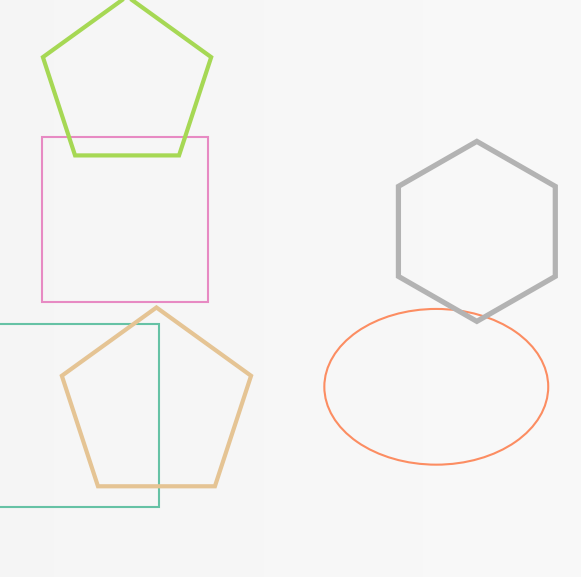[{"shape": "square", "thickness": 1, "radius": 0.79, "center": [0.114, 0.28]}, {"shape": "oval", "thickness": 1, "radius": 0.96, "center": [0.751, 0.329]}, {"shape": "square", "thickness": 1, "radius": 0.71, "center": [0.216, 0.619]}, {"shape": "pentagon", "thickness": 2, "radius": 0.76, "center": [0.219, 0.853]}, {"shape": "pentagon", "thickness": 2, "radius": 0.86, "center": [0.269, 0.296]}, {"shape": "hexagon", "thickness": 2.5, "radius": 0.78, "center": [0.82, 0.598]}]